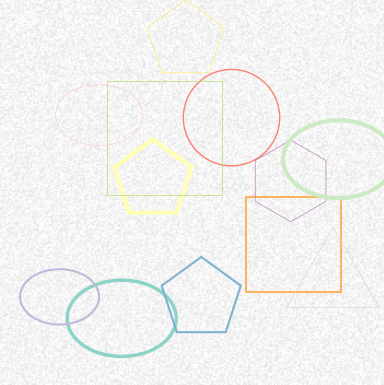[{"shape": "oval", "thickness": 2.5, "radius": 0.71, "center": [0.316, 0.173]}, {"shape": "pentagon", "thickness": 3, "radius": 0.53, "center": [0.397, 0.533]}, {"shape": "oval", "thickness": 1.5, "radius": 0.51, "center": [0.155, 0.229]}, {"shape": "circle", "thickness": 1, "radius": 0.63, "center": [0.601, 0.694]}, {"shape": "pentagon", "thickness": 1.5, "radius": 0.54, "center": [0.523, 0.225]}, {"shape": "square", "thickness": 1.5, "radius": 0.62, "center": [0.762, 0.364]}, {"shape": "square", "thickness": 0.5, "radius": 0.75, "center": [0.428, 0.642]}, {"shape": "oval", "thickness": 0.5, "radius": 0.57, "center": [0.258, 0.701]}, {"shape": "triangle", "thickness": 0.5, "radius": 0.69, "center": [0.865, 0.271]}, {"shape": "hexagon", "thickness": 0.5, "radius": 0.53, "center": [0.755, 0.53]}, {"shape": "oval", "thickness": 3, "radius": 0.72, "center": [0.88, 0.586]}, {"shape": "pentagon", "thickness": 0.5, "radius": 0.52, "center": [0.482, 0.896]}]